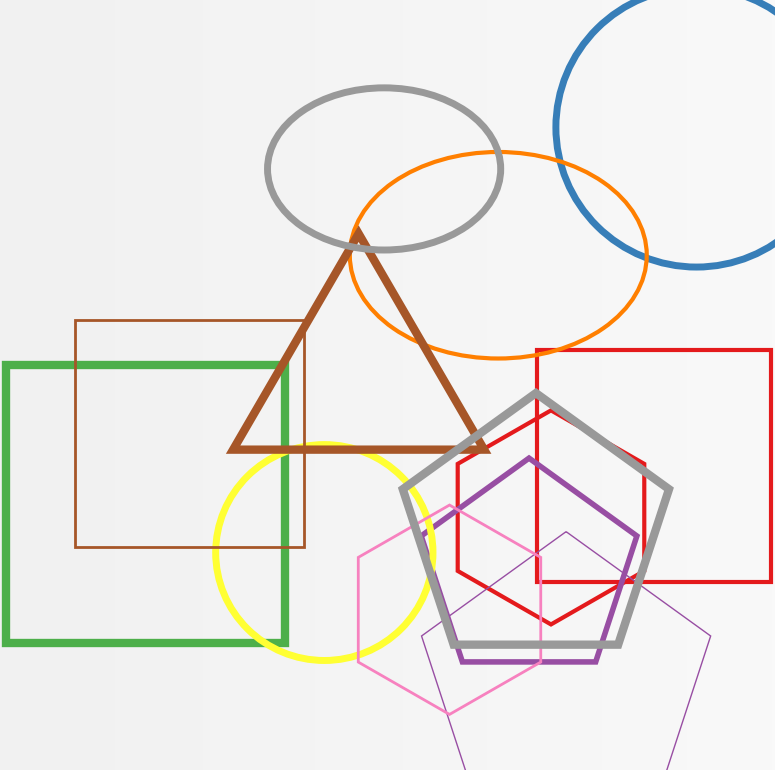[{"shape": "square", "thickness": 1.5, "radius": 0.75, "center": [0.843, 0.395]}, {"shape": "hexagon", "thickness": 1.5, "radius": 0.69, "center": [0.711, 0.328]}, {"shape": "circle", "thickness": 2.5, "radius": 0.91, "center": [0.899, 0.835]}, {"shape": "square", "thickness": 3, "radius": 0.9, "center": [0.188, 0.345]}, {"shape": "pentagon", "thickness": 0.5, "radius": 0.98, "center": [0.73, 0.113]}, {"shape": "pentagon", "thickness": 2, "radius": 0.73, "center": [0.683, 0.259]}, {"shape": "oval", "thickness": 1.5, "radius": 0.96, "center": [0.643, 0.669]}, {"shape": "circle", "thickness": 2.5, "radius": 0.7, "center": [0.418, 0.282]}, {"shape": "square", "thickness": 1, "radius": 0.74, "center": [0.245, 0.437]}, {"shape": "triangle", "thickness": 3, "radius": 0.94, "center": [0.463, 0.51]}, {"shape": "hexagon", "thickness": 1, "radius": 0.68, "center": [0.58, 0.208]}, {"shape": "pentagon", "thickness": 3, "radius": 0.9, "center": [0.691, 0.309]}, {"shape": "oval", "thickness": 2.5, "radius": 0.75, "center": [0.496, 0.781]}]